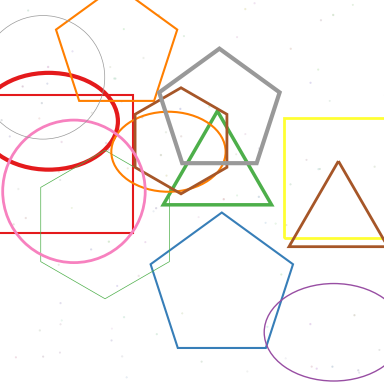[{"shape": "oval", "thickness": 3, "radius": 0.9, "center": [0.127, 0.685]}, {"shape": "square", "thickness": 1.5, "radius": 0.9, "center": [0.166, 0.573]}, {"shape": "pentagon", "thickness": 1.5, "radius": 0.97, "center": [0.576, 0.253]}, {"shape": "hexagon", "thickness": 0.5, "radius": 0.96, "center": [0.273, 0.417]}, {"shape": "triangle", "thickness": 2.5, "radius": 0.81, "center": [0.565, 0.549]}, {"shape": "oval", "thickness": 1, "radius": 0.9, "center": [0.867, 0.137]}, {"shape": "pentagon", "thickness": 1.5, "radius": 0.83, "center": [0.303, 0.872]}, {"shape": "oval", "thickness": 1.5, "radius": 0.74, "center": [0.438, 0.606]}, {"shape": "square", "thickness": 2, "radius": 0.78, "center": [0.894, 0.537]}, {"shape": "triangle", "thickness": 2, "radius": 0.74, "center": [0.879, 0.433]}, {"shape": "hexagon", "thickness": 2, "radius": 0.69, "center": [0.47, 0.634]}, {"shape": "circle", "thickness": 2, "radius": 0.93, "center": [0.192, 0.503]}, {"shape": "circle", "thickness": 0.5, "radius": 0.8, "center": [0.112, 0.799]}, {"shape": "pentagon", "thickness": 3, "radius": 0.82, "center": [0.57, 0.709]}]